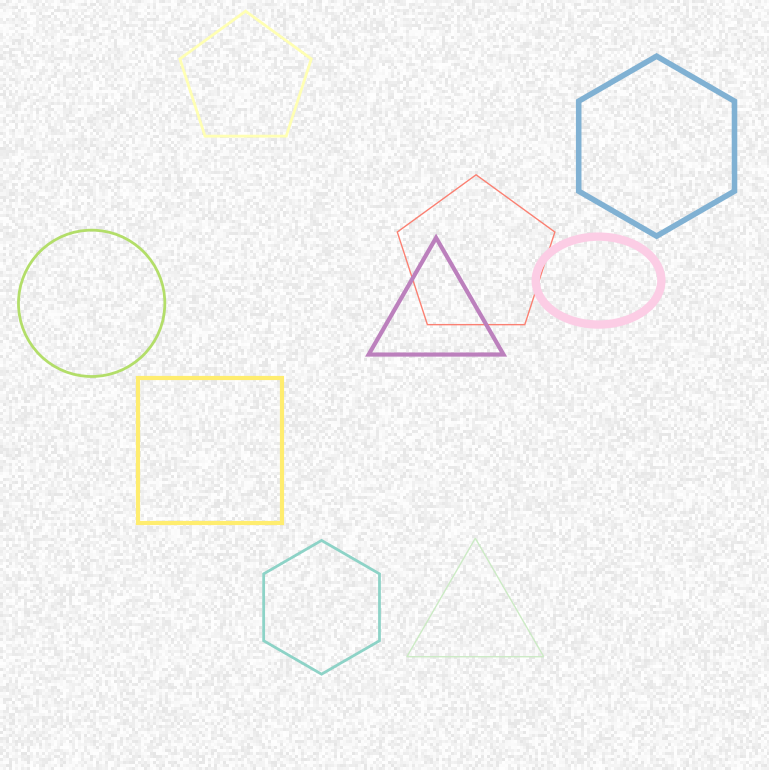[{"shape": "hexagon", "thickness": 1, "radius": 0.43, "center": [0.418, 0.211]}, {"shape": "pentagon", "thickness": 1, "radius": 0.45, "center": [0.319, 0.896]}, {"shape": "pentagon", "thickness": 0.5, "radius": 0.54, "center": [0.618, 0.665]}, {"shape": "hexagon", "thickness": 2, "radius": 0.58, "center": [0.853, 0.81]}, {"shape": "circle", "thickness": 1, "radius": 0.48, "center": [0.119, 0.606]}, {"shape": "oval", "thickness": 3, "radius": 0.41, "center": [0.777, 0.636]}, {"shape": "triangle", "thickness": 1.5, "radius": 0.51, "center": [0.566, 0.59]}, {"shape": "triangle", "thickness": 0.5, "radius": 0.51, "center": [0.617, 0.198]}, {"shape": "square", "thickness": 1.5, "radius": 0.47, "center": [0.273, 0.415]}]